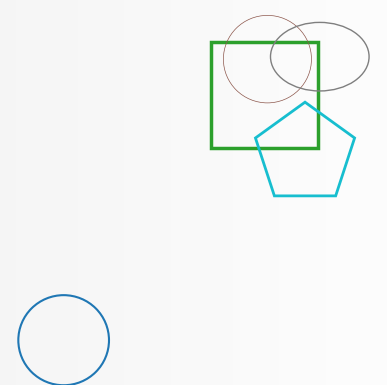[{"shape": "circle", "thickness": 1.5, "radius": 0.58, "center": [0.164, 0.116]}, {"shape": "square", "thickness": 2.5, "radius": 0.68, "center": [0.683, 0.754]}, {"shape": "circle", "thickness": 0.5, "radius": 0.57, "center": [0.69, 0.846]}, {"shape": "oval", "thickness": 1, "radius": 0.64, "center": [0.825, 0.853]}, {"shape": "pentagon", "thickness": 2, "radius": 0.67, "center": [0.787, 0.6]}]